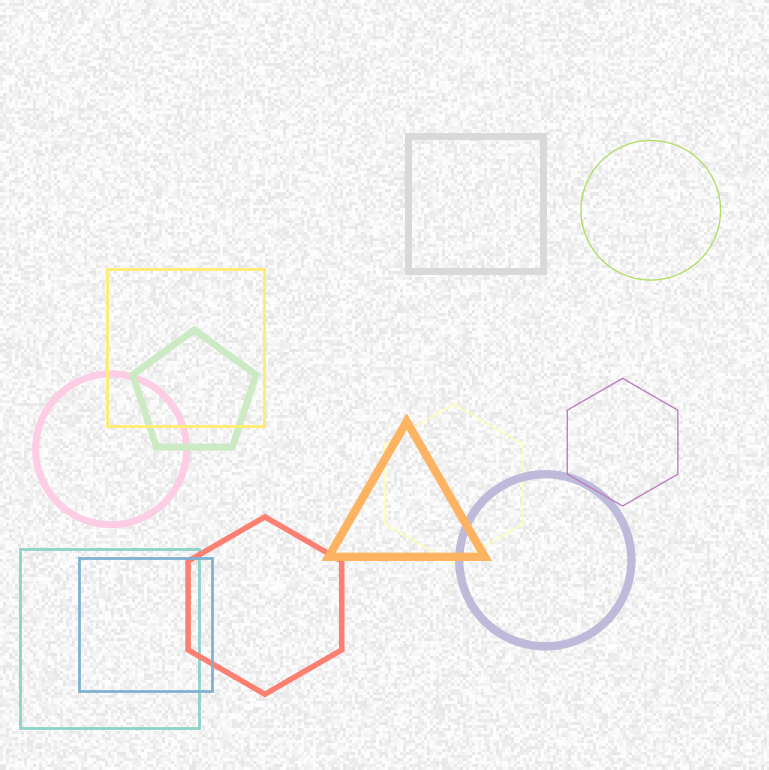[{"shape": "square", "thickness": 1, "radius": 0.58, "center": [0.143, 0.171]}, {"shape": "hexagon", "thickness": 0.5, "radius": 0.52, "center": [0.589, 0.371]}, {"shape": "circle", "thickness": 3, "radius": 0.56, "center": [0.708, 0.272]}, {"shape": "hexagon", "thickness": 2, "radius": 0.58, "center": [0.344, 0.214]}, {"shape": "square", "thickness": 1, "radius": 0.43, "center": [0.189, 0.189]}, {"shape": "triangle", "thickness": 3, "radius": 0.59, "center": [0.528, 0.335]}, {"shape": "circle", "thickness": 0.5, "radius": 0.45, "center": [0.845, 0.727]}, {"shape": "circle", "thickness": 2.5, "radius": 0.49, "center": [0.144, 0.416]}, {"shape": "square", "thickness": 2.5, "radius": 0.44, "center": [0.618, 0.736]}, {"shape": "hexagon", "thickness": 0.5, "radius": 0.41, "center": [0.809, 0.426]}, {"shape": "pentagon", "thickness": 2.5, "radius": 0.42, "center": [0.252, 0.487]}, {"shape": "square", "thickness": 1, "radius": 0.51, "center": [0.241, 0.549]}]